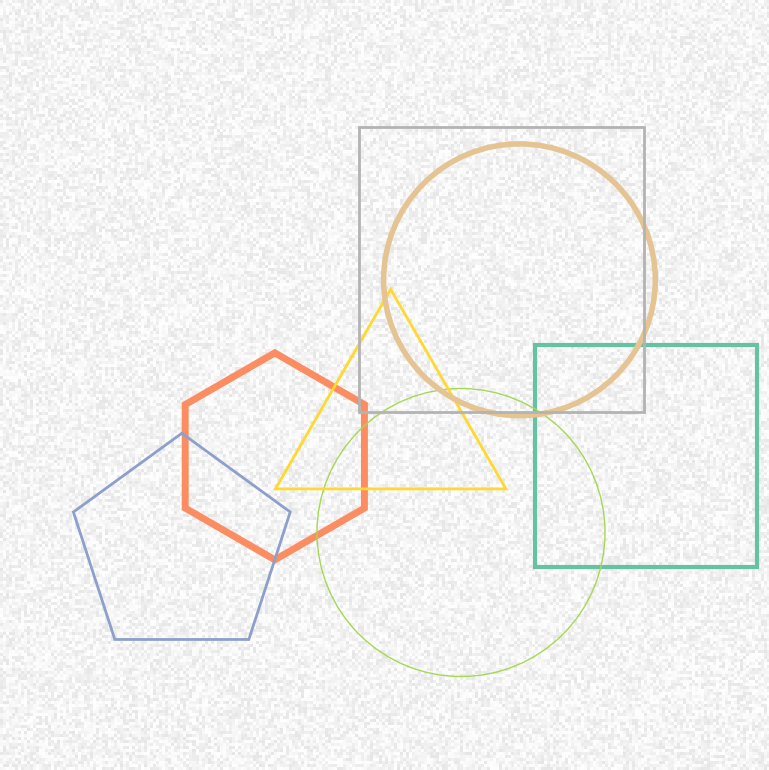[{"shape": "square", "thickness": 1.5, "radius": 0.72, "center": [0.839, 0.408]}, {"shape": "hexagon", "thickness": 2.5, "radius": 0.67, "center": [0.357, 0.407]}, {"shape": "pentagon", "thickness": 1, "radius": 0.74, "center": [0.236, 0.289]}, {"shape": "circle", "thickness": 0.5, "radius": 0.94, "center": [0.599, 0.308]}, {"shape": "triangle", "thickness": 1, "radius": 0.86, "center": [0.507, 0.451]}, {"shape": "circle", "thickness": 2, "radius": 0.88, "center": [0.675, 0.637]}, {"shape": "square", "thickness": 1, "radius": 0.92, "center": [0.651, 0.65]}]